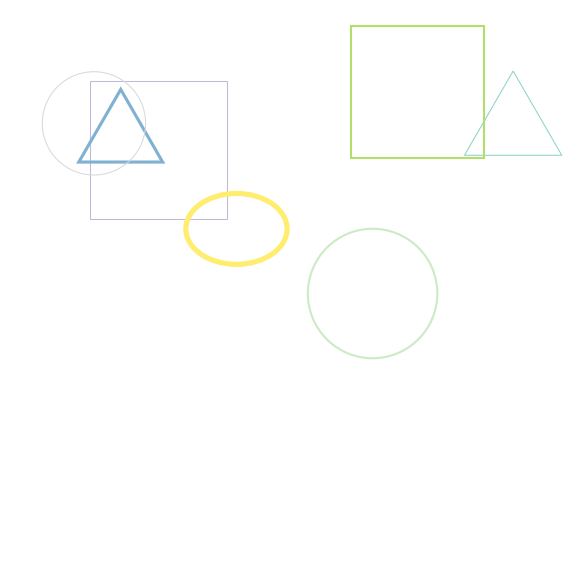[{"shape": "triangle", "thickness": 0.5, "radius": 0.49, "center": [0.889, 0.779]}, {"shape": "square", "thickness": 0.5, "radius": 0.6, "center": [0.274, 0.74]}, {"shape": "triangle", "thickness": 1.5, "radius": 0.42, "center": [0.209, 0.76]}, {"shape": "square", "thickness": 1, "radius": 0.57, "center": [0.723, 0.84]}, {"shape": "circle", "thickness": 0.5, "radius": 0.45, "center": [0.163, 0.786]}, {"shape": "circle", "thickness": 1, "radius": 0.56, "center": [0.645, 0.491]}, {"shape": "oval", "thickness": 2.5, "radius": 0.44, "center": [0.409, 0.603]}]